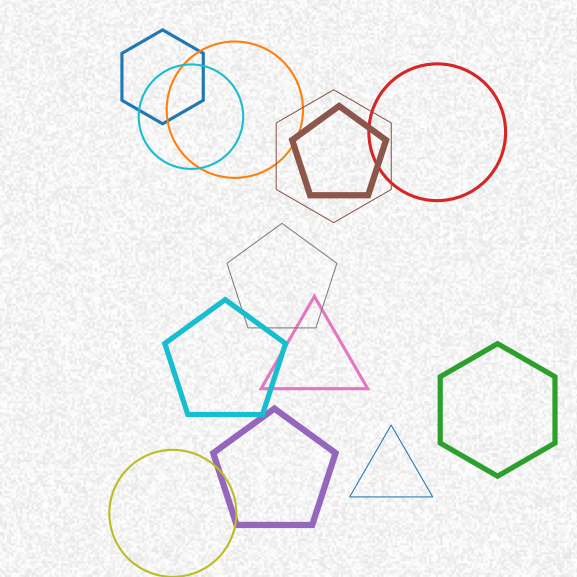[{"shape": "hexagon", "thickness": 1.5, "radius": 0.41, "center": [0.282, 0.866]}, {"shape": "triangle", "thickness": 0.5, "radius": 0.42, "center": [0.677, 0.18]}, {"shape": "circle", "thickness": 1, "radius": 0.59, "center": [0.407, 0.809]}, {"shape": "hexagon", "thickness": 2.5, "radius": 0.57, "center": [0.862, 0.289]}, {"shape": "circle", "thickness": 1.5, "radius": 0.59, "center": [0.757, 0.77]}, {"shape": "pentagon", "thickness": 3, "radius": 0.56, "center": [0.475, 0.18]}, {"shape": "pentagon", "thickness": 3, "radius": 0.43, "center": [0.587, 0.73]}, {"shape": "hexagon", "thickness": 0.5, "radius": 0.58, "center": [0.578, 0.729]}, {"shape": "triangle", "thickness": 1.5, "radius": 0.53, "center": [0.544, 0.379]}, {"shape": "pentagon", "thickness": 0.5, "radius": 0.5, "center": [0.488, 0.512]}, {"shape": "circle", "thickness": 1, "radius": 0.55, "center": [0.299, 0.11]}, {"shape": "pentagon", "thickness": 2.5, "radius": 0.55, "center": [0.39, 0.37]}, {"shape": "circle", "thickness": 1, "radius": 0.45, "center": [0.331, 0.797]}]